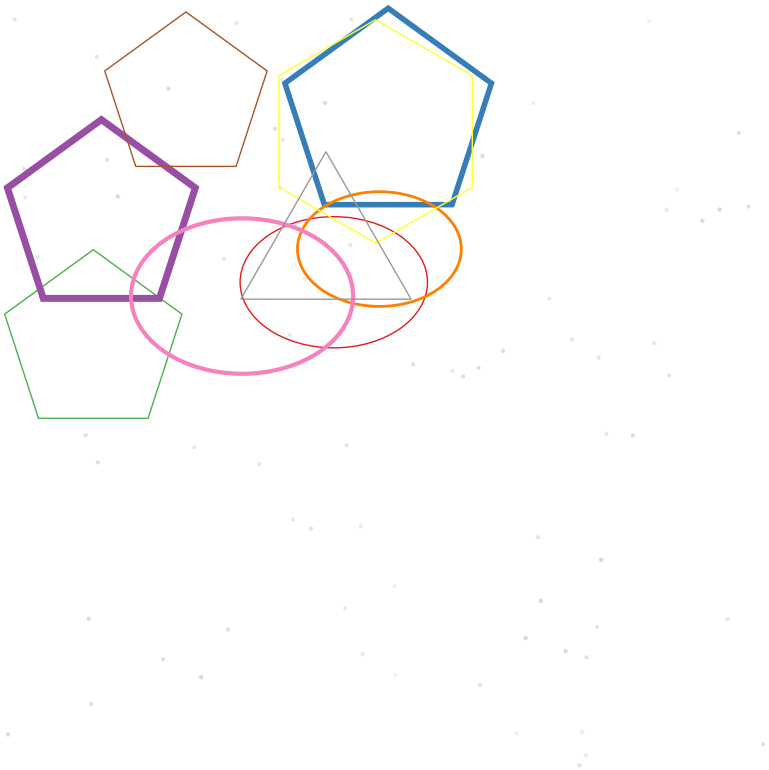[{"shape": "oval", "thickness": 0.5, "radius": 0.61, "center": [0.434, 0.633]}, {"shape": "pentagon", "thickness": 2, "radius": 0.71, "center": [0.504, 0.848]}, {"shape": "pentagon", "thickness": 0.5, "radius": 0.61, "center": [0.121, 0.555]}, {"shape": "pentagon", "thickness": 2.5, "radius": 0.64, "center": [0.132, 0.716]}, {"shape": "oval", "thickness": 1, "radius": 0.53, "center": [0.493, 0.677]}, {"shape": "hexagon", "thickness": 0.5, "radius": 0.73, "center": [0.488, 0.829]}, {"shape": "pentagon", "thickness": 0.5, "radius": 0.55, "center": [0.241, 0.874]}, {"shape": "oval", "thickness": 1.5, "radius": 0.72, "center": [0.314, 0.616]}, {"shape": "triangle", "thickness": 0.5, "radius": 0.64, "center": [0.423, 0.675]}]